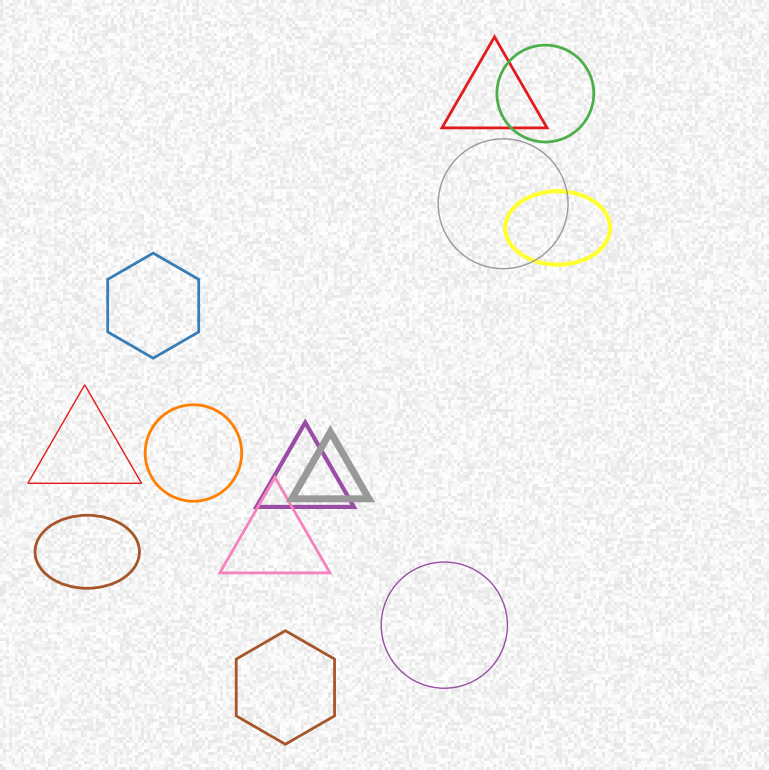[{"shape": "triangle", "thickness": 0.5, "radius": 0.43, "center": [0.11, 0.415]}, {"shape": "triangle", "thickness": 1, "radius": 0.39, "center": [0.642, 0.873]}, {"shape": "hexagon", "thickness": 1, "radius": 0.34, "center": [0.199, 0.603]}, {"shape": "circle", "thickness": 1, "radius": 0.31, "center": [0.708, 0.878]}, {"shape": "triangle", "thickness": 1.5, "radius": 0.37, "center": [0.396, 0.378]}, {"shape": "circle", "thickness": 0.5, "radius": 0.41, "center": [0.577, 0.188]}, {"shape": "circle", "thickness": 1, "radius": 0.31, "center": [0.251, 0.412]}, {"shape": "oval", "thickness": 1.5, "radius": 0.34, "center": [0.724, 0.704]}, {"shape": "hexagon", "thickness": 1, "radius": 0.37, "center": [0.371, 0.107]}, {"shape": "oval", "thickness": 1, "radius": 0.34, "center": [0.113, 0.283]}, {"shape": "triangle", "thickness": 1, "radius": 0.41, "center": [0.357, 0.297]}, {"shape": "circle", "thickness": 0.5, "radius": 0.42, "center": [0.653, 0.735]}, {"shape": "triangle", "thickness": 2.5, "radius": 0.29, "center": [0.429, 0.381]}]